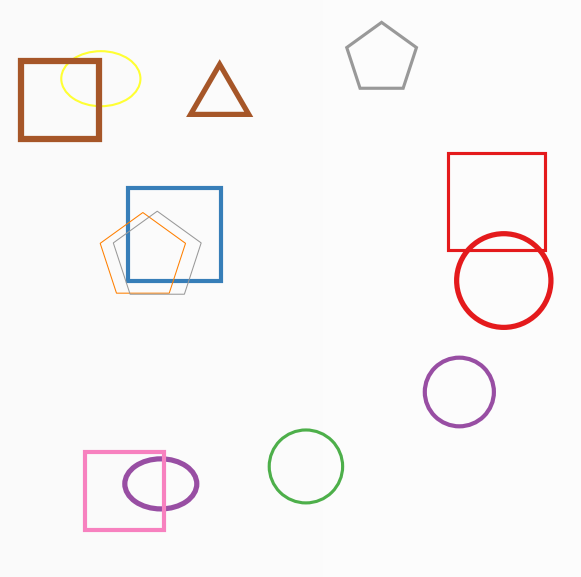[{"shape": "square", "thickness": 1.5, "radius": 0.42, "center": [0.855, 0.65]}, {"shape": "circle", "thickness": 2.5, "radius": 0.41, "center": [0.867, 0.513]}, {"shape": "square", "thickness": 2, "radius": 0.4, "center": [0.3, 0.593]}, {"shape": "circle", "thickness": 1.5, "radius": 0.32, "center": [0.526, 0.191]}, {"shape": "circle", "thickness": 2, "radius": 0.3, "center": [0.79, 0.32]}, {"shape": "oval", "thickness": 2.5, "radius": 0.31, "center": [0.277, 0.161]}, {"shape": "pentagon", "thickness": 0.5, "radius": 0.39, "center": [0.246, 0.554]}, {"shape": "oval", "thickness": 1, "radius": 0.34, "center": [0.174, 0.863]}, {"shape": "square", "thickness": 3, "radius": 0.33, "center": [0.103, 0.826]}, {"shape": "triangle", "thickness": 2.5, "radius": 0.29, "center": [0.378, 0.83]}, {"shape": "square", "thickness": 2, "radius": 0.34, "center": [0.214, 0.149]}, {"shape": "pentagon", "thickness": 0.5, "radius": 0.4, "center": [0.271, 0.554]}, {"shape": "pentagon", "thickness": 1.5, "radius": 0.32, "center": [0.657, 0.897]}]